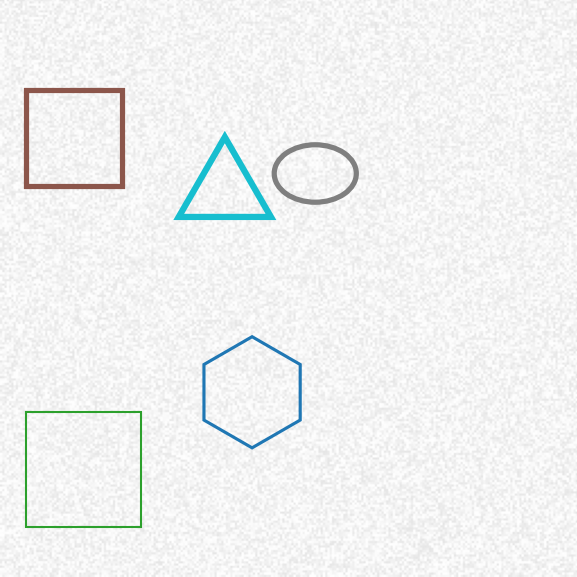[{"shape": "hexagon", "thickness": 1.5, "radius": 0.48, "center": [0.437, 0.32]}, {"shape": "square", "thickness": 1, "radius": 0.5, "center": [0.145, 0.187]}, {"shape": "square", "thickness": 2.5, "radius": 0.42, "center": [0.128, 0.76]}, {"shape": "oval", "thickness": 2.5, "radius": 0.36, "center": [0.546, 0.699]}, {"shape": "triangle", "thickness": 3, "radius": 0.46, "center": [0.389, 0.67]}]